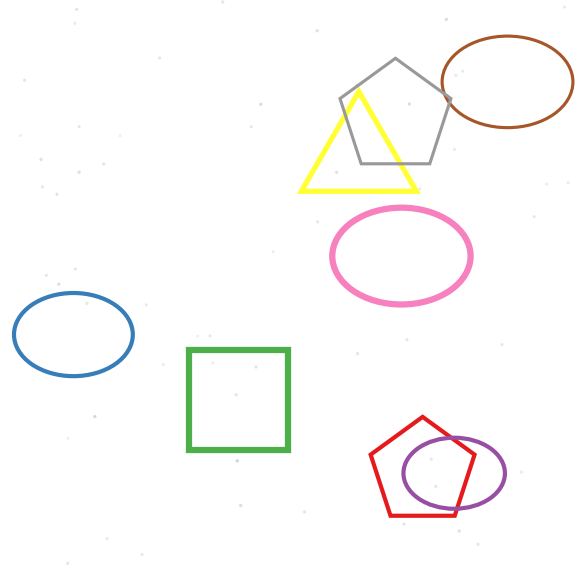[{"shape": "pentagon", "thickness": 2, "radius": 0.47, "center": [0.732, 0.183]}, {"shape": "oval", "thickness": 2, "radius": 0.51, "center": [0.127, 0.42]}, {"shape": "square", "thickness": 3, "radius": 0.43, "center": [0.413, 0.306]}, {"shape": "oval", "thickness": 2, "radius": 0.44, "center": [0.786, 0.18]}, {"shape": "triangle", "thickness": 2.5, "radius": 0.58, "center": [0.621, 0.725]}, {"shape": "oval", "thickness": 1.5, "radius": 0.57, "center": [0.879, 0.857]}, {"shape": "oval", "thickness": 3, "radius": 0.6, "center": [0.695, 0.556]}, {"shape": "pentagon", "thickness": 1.5, "radius": 0.5, "center": [0.685, 0.797]}]